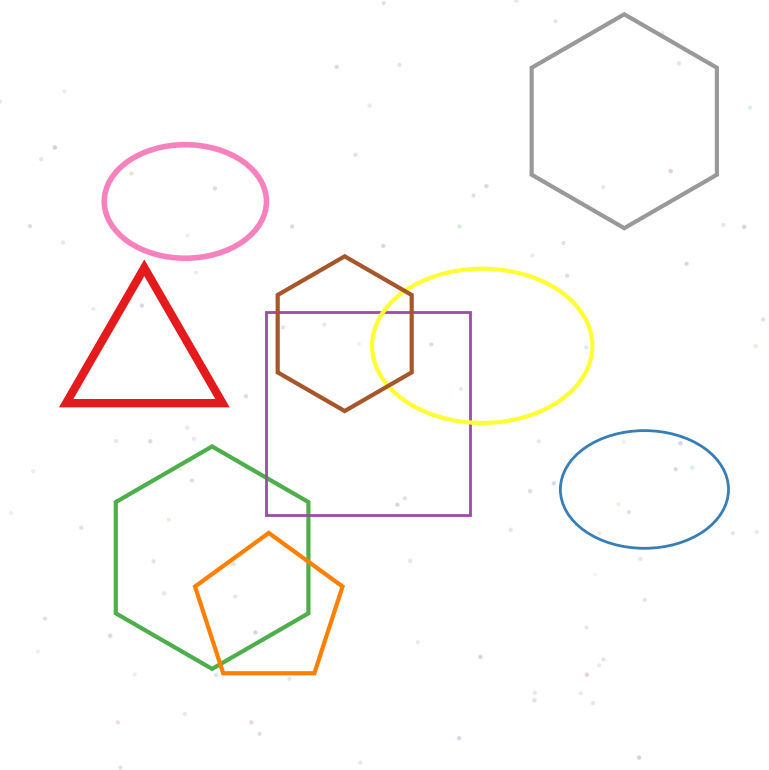[{"shape": "triangle", "thickness": 3, "radius": 0.59, "center": [0.187, 0.535]}, {"shape": "oval", "thickness": 1, "radius": 0.55, "center": [0.837, 0.364]}, {"shape": "hexagon", "thickness": 1.5, "radius": 0.72, "center": [0.275, 0.276]}, {"shape": "square", "thickness": 1, "radius": 0.66, "center": [0.478, 0.463]}, {"shape": "pentagon", "thickness": 1.5, "radius": 0.5, "center": [0.349, 0.207]}, {"shape": "oval", "thickness": 1.5, "radius": 0.72, "center": [0.626, 0.551]}, {"shape": "hexagon", "thickness": 1.5, "radius": 0.5, "center": [0.448, 0.567]}, {"shape": "oval", "thickness": 2, "radius": 0.53, "center": [0.241, 0.738]}, {"shape": "hexagon", "thickness": 1.5, "radius": 0.69, "center": [0.811, 0.843]}]